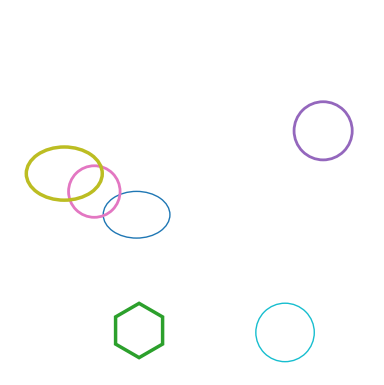[{"shape": "oval", "thickness": 1, "radius": 0.43, "center": [0.355, 0.442]}, {"shape": "hexagon", "thickness": 2.5, "radius": 0.35, "center": [0.361, 0.142]}, {"shape": "circle", "thickness": 2, "radius": 0.38, "center": [0.839, 0.66]}, {"shape": "circle", "thickness": 2, "radius": 0.33, "center": [0.245, 0.502]}, {"shape": "oval", "thickness": 2.5, "radius": 0.49, "center": [0.167, 0.549]}, {"shape": "circle", "thickness": 1, "radius": 0.38, "center": [0.74, 0.137]}]